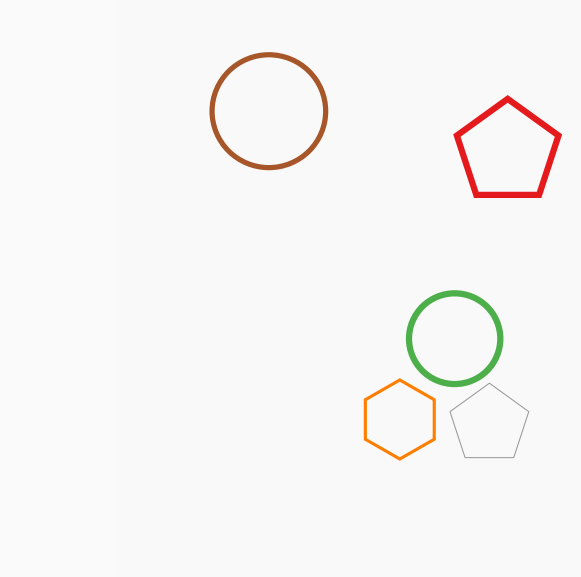[{"shape": "pentagon", "thickness": 3, "radius": 0.46, "center": [0.873, 0.736]}, {"shape": "circle", "thickness": 3, "radius": 0.39, "center": [0.782, 0.413]}, {"shape": "hexagon", "thickness": 1.5, "radius": 0.34, "center": [0.688, 0.273]}, {"shape": "circle", "thickness": 2.5, "radius": 0.49, "center": [0.463, 0.807]}, {"shape": "pentagon", "thickness": 0.5, "radius": 0.36, "center": [0.842, 0.264]}]